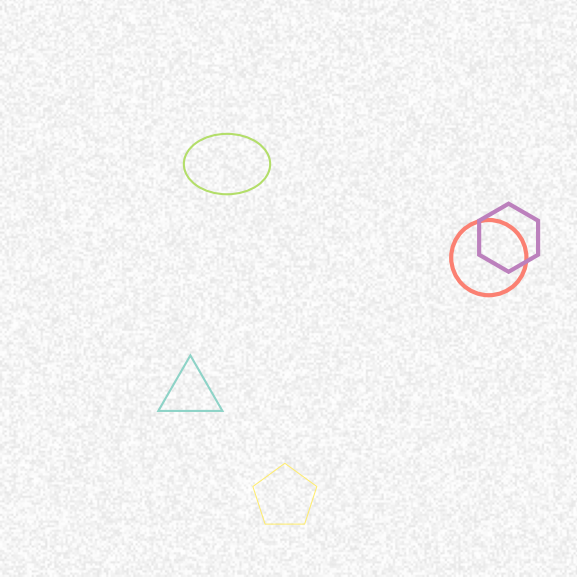[{"shape": "triangle", "thickness": 1, "radius": 0.32, "center": [0.33, 0.32]}, {"shape": "circle", "thickness": 2, "radius": 0.33, "center": [0.846, 0.553]}, {"shape": "oval", "thickness": 1, "radius": 0.37, "center": [0.393, 0.715]}, {"shape": "hexagon", "thickness": 2, "radius": 0.29, "center": [0.881, 0.587]}, {"shape": "pentagon", "thickness": 0.5, "radius": 0.29, "center": [0.493, 0.139]}]